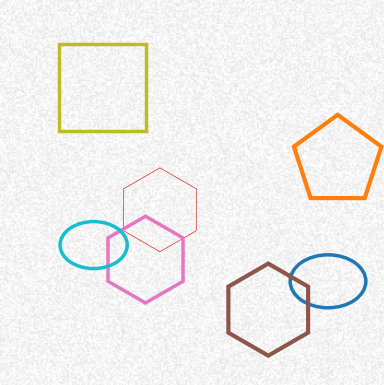[{"shape": "oval", "thickness": 2.5, "radius": 0.49, "center": [0.852, 0.269]}, {"shape": "pentagon", "thickness": 3, "radius": 0.6, "center": [0.877, 0.582]}, {"shape": "hexagon", "thickness": 0.5, "radius": 0.54, "center": [0.415, 0.455]}, {"shape": "hexagon", "thickness": 3, "radius": 0.6, "center": [0.697, 0.196]}, {"shape": "hexagon", "thickness": 2.5, "radius": 0.56, "center": [0.378, 0.326]}, {"shape": "square", "thickness": 2.5, "radius": 0.56, "center": [0.266, 0.773]}, {"shape": "oval", "thickness": 2.5, "radius": 0.44, "center": [0.243, 0.363]}]